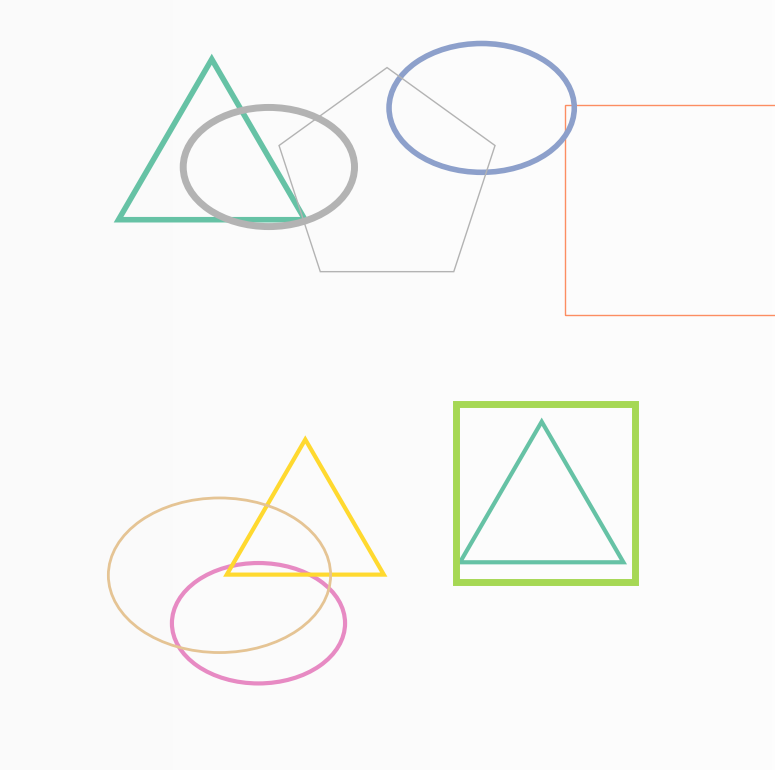[{"shape": "triangle", "thickness": 2, "radius": 0.69, "center": [0.273, 0.784]}, {"shape": "triangle", "thickness": 1.5, "radius": 0.61, "center": [0.699, 0.331]}, {"shape": "square", "thickness": 0.5, "radius": 0.68, "center": [0.865, 0.728]}, {"shape": "oval", "thickness": 2, "radius": 0.6, "center": [0.621, 0.86]}, {"shape": "oval", "thickness": 1.5, "radius": 0.56, "center": [0.334, 0.191]}, {"shape": "square", "thickness": 2.5, "radius": 0.58, "center": [0.704, 0.36]}, {"shape": "triangle", "thickness": 1.5, "radius": 0.58, "center": [0.394, 0.312]}, {"shape": "oval", "thickness": 1, "radius": 0.72, "center": [0.283, 0.253]}, {"shape": "pentagon", "thickness": 0.5, "radius": 0.73, "center": [0.499, 0.766]}, {"shape": "oval", "thickness": 2.5, "radius": 0.55, "center": [0.347, 0.783]}]